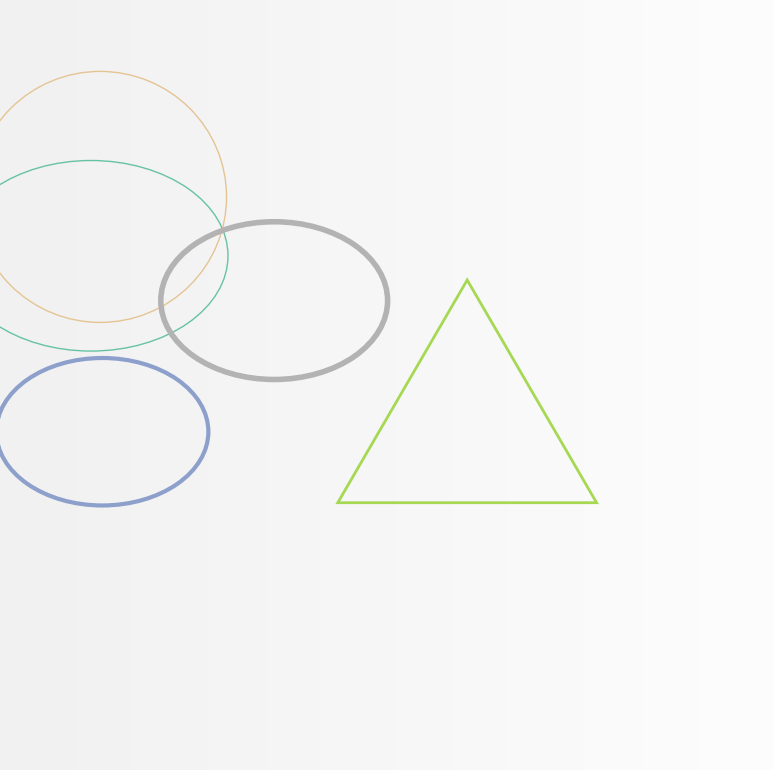[{"shape": "oval", "thickness": 0.5, "radius": 0.88, "center": [0.117, 0.668]}, {"shape": "oval", "thickness": 1.5, "radius": 0.68, "center": [0.132, 0.439]}, {"shape": "triangle", "thickness": 1, "radius": 0.96, "center": [0.603, 0.444]}, {"shape": "circle", "thickness": 0.5, "radius": 0.82, "center": [0.129, 0.744]}, {"shape": "oval", "thickness": 2, "radius": 0.73, "center": [0.354, 0.61]}]